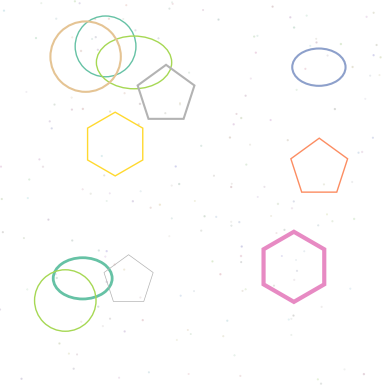[{"shape": "circle", "thickness": 1, "radius": 0.39, "center": [0.274, 0.879]}, {"shape": "oval", "thickness": 2, "radius": 0.38, "center": [0.215, 0.277]}, {"shape": "pentagon", "thickness": 1, "radius": 0.39, "center": [0.829, 0.564]}, {"shape": "oval", "thickness": 1.5, "radius": 0.35, "center": [0.828, 0.826]}, {"shape": "hexagon", "thickness": 3, "radius": 0.46, "center": [0.763, 0.307]}, {"shape": "oval", "thickness": 1, "radius": 0.49, "center": [0.348, 0.838]}, {"shape": "circle", "thickness": 1, "radius": 0.4, "center": [0.17, 0.219]}, {"shape": "hexagon", "thickness": 1, "radius": 0.41, "center": [0.299, 0.626]}, {"shape": "circle", "thickness": 1.5, "radius": 0.46, "center": [0.222, 0.853]}, {"shape": "pentagon", "thickness": 1.5, "radius": 0.39, "center": [0.431, 0.754]}, {"shape": "pentagon", "thickness": 0.5, "radius": 0.34, "center": [0.334, 0.271]}]